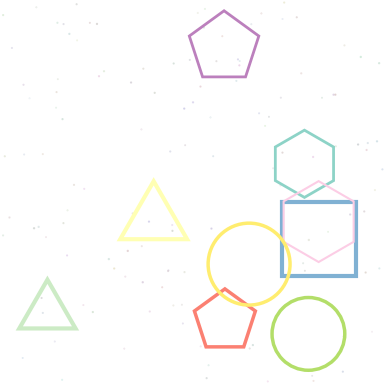[{"shape": "hexagon", "thickness": 2, "radius": 0.44, "center": [0.791, 0.575]}, {"shape": "triangle", "thickness": 3, "radius": 0.5, "center": [0.399, 0.429]}, {"shape": "pentagon", "thickness": 2.5, "radius": 0.42, "center": [0.584, 0.166]}, {"shape": "square", "thickness": 3, "radius": 0.48, "center": [0.829, 0.379]}, {"shape": "circle", "thickness": 2.5, "radius": 0.47, "center": [0.801, 0.133]}, {"shape": "hexagon", "thickness": 1.5, "radius": 0.53, "center": [0.828, 0.424]}, {"shape": "pentagon", "thickness": 2, "radius": 0.47, "center": [0.582, 0.877]}, {"shape": "triangle", "thickness": 3, "radius": 0.42, "center": [0.123, 0.189]}, {"shape": "circle", "thickness": 2.5, "radius": 0.53, "center": [0.647, 0.314]}]